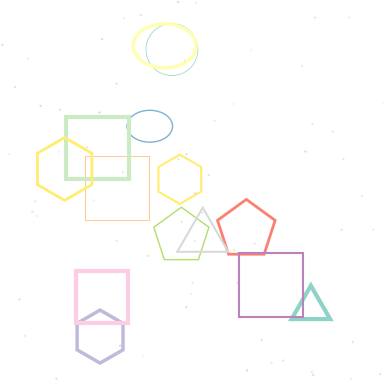[{"shape": "triangle", "thickness": 3, "radius": 0.29, "center": [0.807, 0.2]}, {"shape": "circle", "thickness": 0.5, "radius": 0.34, "center": [0.447, 0.871]}, {"shape": "oval", "thickness": 2.5, "radius": 0.41, "center": [0.428, 0.881]}, {"shape": "hexagon", "thickness": 2.5, "radius": 0.34, "center": [0.26, 0.126]}, {"shape": "pentagon", "thickness": 2, "radius": 0.39, "center": [0.64, 0.403]}, {"shape": "oval", "thickness": 1, "radius": 0.3, "center": [0.389, 0.672]}, {"shape": "square", "thickness": 0.5, "radius": 0.42, "center": [0.304, 0.511]}, {"shape": "pentagon", "thickness": 1, "radius": 0.38, "center": [0.471, 0.386]}, {"shape": "square", "thickness": 3, "radius": 0.34, "center": [0.265, 0.229]}, {"shape": "triangle", "thickness": 1.5, "radius": 0.38, "center": [0.527, 0.384]}, {"shape": "square", "thickness": 1.5, "radius": 0.41, "center": [0.704, 0.26]}, {"shape": "square", "thickness": 3, "radius": 0.41, "center": [0.253, 0.615]}, {"shape": "hexagon", "thickness": 1.5, "radius": 0.32, "center": [0.467, 0.534]}, {"shape": "hexagon", "thickness": 2, "radius": 0.41, "center": [0.168, 0.561]}]